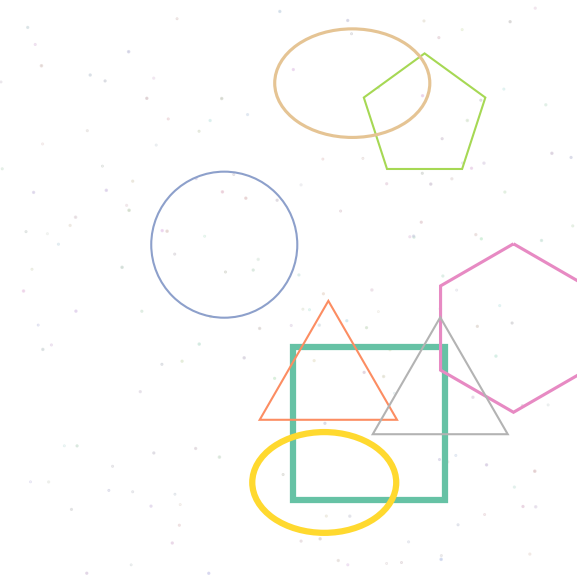[{"shape": "square", "thickness": 3, "radius": 0.66, "center": [0.639, 0.266]}, {"shape": "triangle", "thickness": 1, "radius": 0.69, "center": [0.569, 0.341]}, {"shape": "circle", "thickness": 1, "radius": 0.63, "center": [0.388, 0.575]}, {"shape": "hexagon", "thickness": 1.5, "radius": 0.73, "center": [0.889, 0.431]}, {"shape": "pentagon", "thickness": 1, "radius": 0.55, "center": [0.735, 0.796]}, {"shape": "oval", "thickness": 3, "radius": 0.62, "center": [0.561, 0.164]}, {"shape": "oval", "thickness": 1.5, "radius": 0.67, "center": [0.61, 0.855]}, {"shape": "triangle", "thickness": 1, "radius": 0.67, "center": [0.762, 0.315]}]